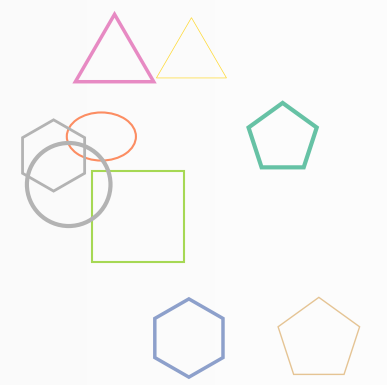[{"shape": "pentagon", "thickness": 3, "radius": 0.46, "center": [0.729, 0.64]}, {"shape": "oval", "thickness": 1.5, "radius": 0.45, "center": [0.262, 0.645]}, {"shape": "hexagon", "thickness": 2.5, "radius": 0.51, "center": [0.487, 0.122]}, {"shape": "triangle", "thickness": 2.5, "radius": 0.58, "center": [0.296, 0.846]}, {"shape": "square", "thickness": 1.5, "radius": 0.59, "center": [0.357, 0.438]}, {"shape": "triangle", "thickness": 0.5, "radius": 0.52, "center": [0.494, 0.85]}, {"shape": "pentagon", "thickness": 1, "radius": 0.55, "center": [0.823, 0.117]}, {"shape": "hexagon", "thickness": 2, "radius": 0.46, "center": [0.138, 0.596]}, {"shape": "circle", "thickness": 3, "radius": 0.54, "center": [0.177, 0.521]}]